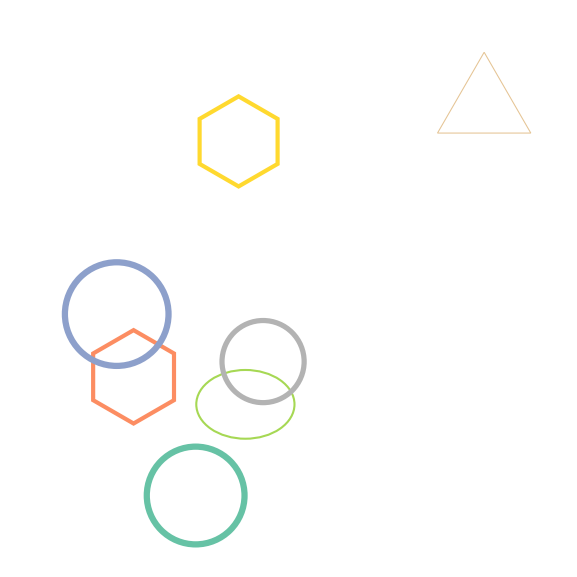[{"shape": "circle", "thickness": 3, "radius": 0.42, "center": [0.339, 0.141]}, {"shape": "hexagon", "thickness": 2, "radius": 0.4, "center": [0.231, 0.347]}, {"shape": "circle", "thickness": 3, "radius": 0.45, "center": [0.202, 0.455]}, {"shape": "oval", "thickness": 1, "radius": 0.43, "center": [0.425, 0.299]}, {"shape": "hexagon", "thickness": 2, "radius": 0.39, "center": [0.413, 0.754]}, {"shape": "triangle", "thickness": 0.5, "radius": 0.47, "center": [0.838, 0.815]}, {"shape": "circle", "thickness": 2.5, "radius": 0.36, "center": [0.456, 0.373]}]